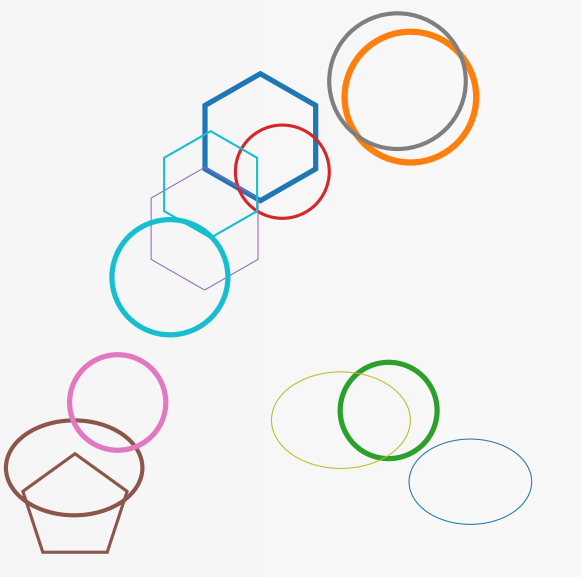[{"shape": "hexagon", "thickness": 2.5, "radius": 0.55, "center": [0.448, 0.762]}, {"shape": "oval", "thickness": 0.5, "radius": 0.53, "center": [0.809, 0.165]}, {"shape": "circle", "thickness": 3, "radius": 0.57, "center": [0.706, 0.831]}, {"shape": "circle", "thickness": 2.5, "radius": 0.42, "center": [0.669, 0.288]}, {"shape": "circle", "thickness": 1.5, "radius": 0.4, "center": [0.486, 0.702]}, {"shape": "hexagon", "thickness": 0.5, "radius": 0.53, "center": [0.352, 0.603]}, {"shape": "pentagon", "thickness": 1.5, "radius": 0.47, "center": [0.129, 0.119]}, {"shape": "oval", "thickness": 2, "radius": 0.59, "center": [0.128, 0.189]}, {"shape": "circle", "thickness": 2.5, "radius": 0.41, "center": [0.202, 0.302]}, {"shape": "circle", "thickness": 2, "radius": 0.59, "center": [0.684, 0.859]}, {"shape": "oval", "thickness": 0.5, "radius": 0.6, "center": [0.587, 0.272]}, {"shape": "hexagon", "thickness": 1, "radius": 0.46, "center": [0.362, 0.68]}, {"shape": "circle", "thickness": 2.5, "radius": 0.5, "center": [0.292, 0.519]}]